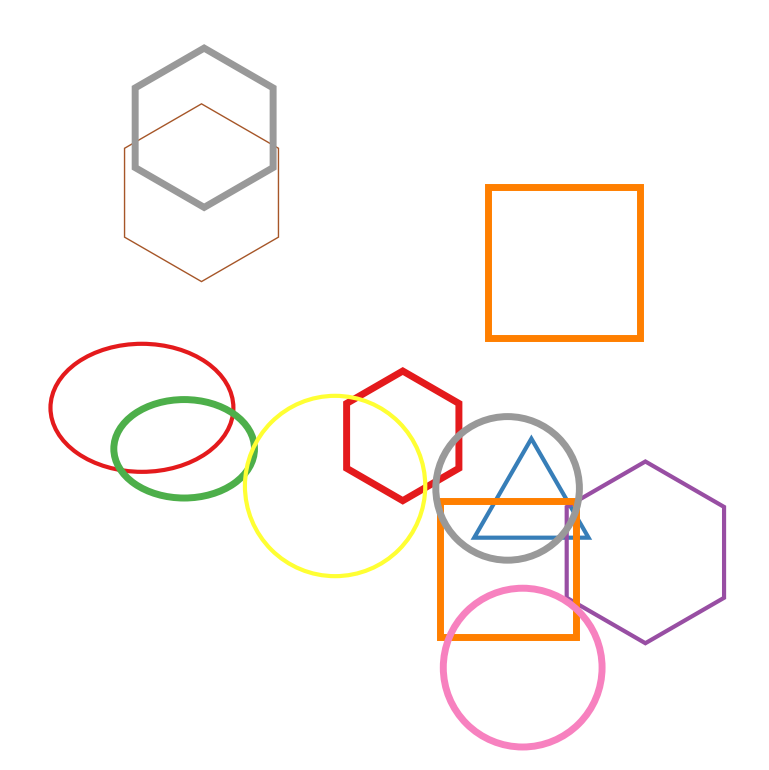[{"shape": "oval", "thickness": 1.5, "radius": 0.59, "center": [0.184, 0.47]}, {"shape": "hexagon", "thickness": 2.5, "radius": 0.42, "center": [0.523, 0.434]}, {"shape": "triangle", "thickness": 1.5, "radius": 0.43, "center": [0.69, 0.345]}, {"shape": "oval", "thickness": 2.5, "radius": 0.46, "center": [0.239, 0.417]}, {"shape": "hexagon", "thickness": 1.5, "radius": 0.59, "center": [0.838, 0.283]}, {"shape": "square", "thickness": 2.5, "radius": 0.49, "center": [0.732, 0.659]}, {"shape": "square", "thickness": 2.5, "radius": 0.44, "center": [0.66, 0.261]}, {"shape": "circle", "thickness": 1.5, "radius": 0.59, "center": [0.435, 0.369]}, {"shape": "hexagon", "thickness": 0.5, "radius": 0.58, "center": [0.262, 0.75]}, {"shape": "circle", "thickness": 2.5, "radius": 0.52, "center": [0.679, 0.133]}, {"shape": "circle", "thickness": 2.5, "radius": 0.47, "center": [0.659, 0.366]}, {"shape": "hexagon", "thickness": 2.5, "radius": 0.52, "center": [0.265, 0.834]}]